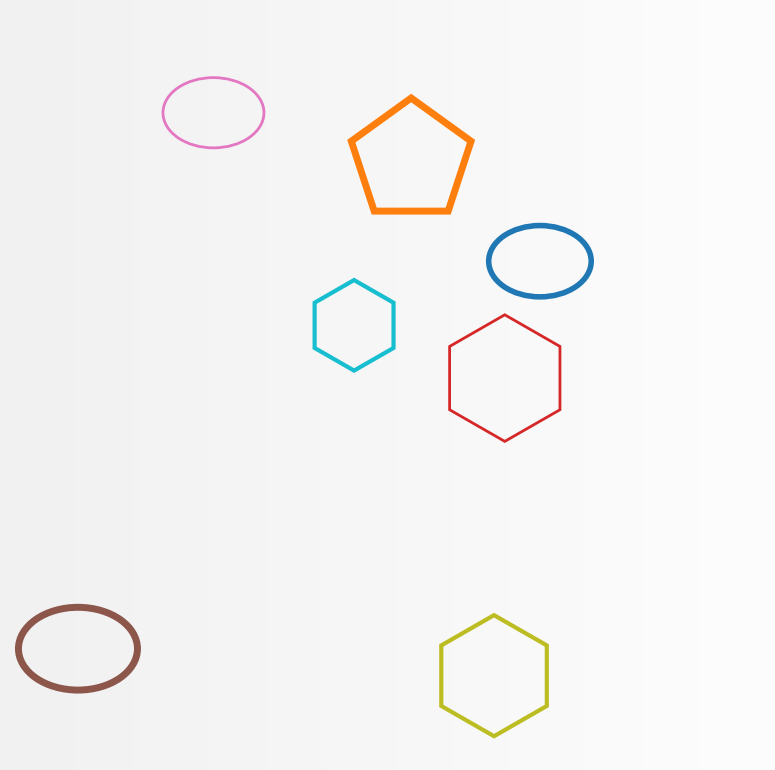[{"shape": "oval", "thickness": 2, "radius": 0.33, "center": [0.697, 0.661]}, {"shape": "pentagon", "thickness": 2.5, "radius": 0.41, "center": [0.531, 0.792]}, {"shape": "hexagon", "thickness": 1, "radius": 0.41, "center": [0.651, 0.509]}, {"shape": "oval", "thickness": 2.5, "radius": 0.38, "center": [0.101, 0.158]}, {"shape": "oval", "thickness": 1, "radius": 0.33, "center": [0.275, 0.854]}, {"shape": "hexagon", "thickness": 1.5, "radius": 0.39, "center": [0.637, 0.122]}, {"shape": "hexagon", "thickness": 1.5, "radius": 0.29, "center": [0.457, 0.577]}]